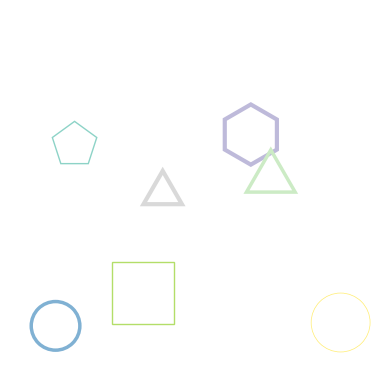[{"shape": "pentagon", "thickness": 1, "radius": 0.3, "center": [0.194, 0.624]}, {"shape": "hexagon", "thickness": 3, "radius": 0.39, "center": [0.652, 0.651]}, {"shape": "circle", "thickness": 2.5, "radius": 0.32, "center": [0.144, 0.154]}, {"shape": "square", "thickness": 1, "radius": 0.4, "center": [0.372, 0.24]}, {"shape": "triangle", "thickness": 3, "radius": 0.29, "center": [0.423, 0.498]}, {"shape": "triangle", "thickness": 2.5, "radius": 0.37, "center": [0.703, 0.538]}, {"shape": "circle", "thickness": 0.5, "radius": 0.38, "center": [0.885, 0.162]}]